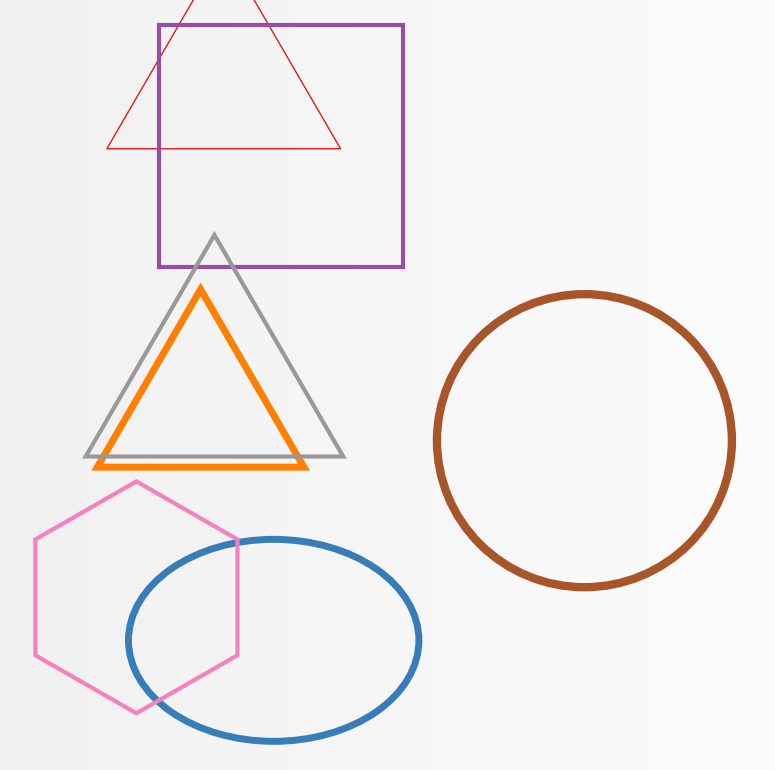[{"shape": "triangle", "thickness": 0.5, "radius": 0.87, "center": [0.289, 0.894]}, {"shape": "oval", "thickness": 2.5, "radius": 0.94, "center": [0.353, 0.168]}, {"shape": "square", "thickness": 1.5, "radius": 0.79, "center": [0.362, 0.81]}, {"shape": "triangle", "thickness": 2.5, "radius": 0.77, "center": [0.259, 0.47]}, {"shape": "circle", "thickness": 3, "radius": 0.95, "center": [0.754, 0.428]}, {"shape": "hexagon", "thickness": 1.5, "radius": 0.75, "center": [0.176, 0.224]}, {"shape": "triangle", "thickness": 1.5, "radius": 0.96, "center": [0.277, 0.503]}]